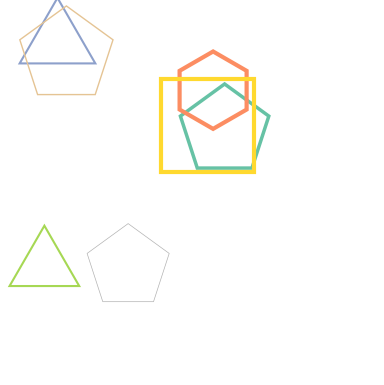[{"shape": "pentagon", "thickness": 2.5, "radius": 0.6, "center": [0.583, 0.661]}, {"shape": "hexagon", "thickness": 3, "radius": 0.5, "center": [0.554, 0.766]}, {"shape": "triangle", "thickness": 1.5, "radius": 0.57, "center": [0.149, 0.892]}, {"shape": "triangle", "thickness": 1.5, "radius": 0.52, "center": [0.115, 0.309]}, {"shape": "square", "thickness": 3, "radius": 0.6, "center": [0.54, 0.673]}, {"shape": "pentagon", "thickness": 1, "radius": 0.64, "center": [0.172, 0.857]}, {"shape": "pentagon", "thickness": 0.5, "radius": 0.56, "center": [0.333, 0.307]}]